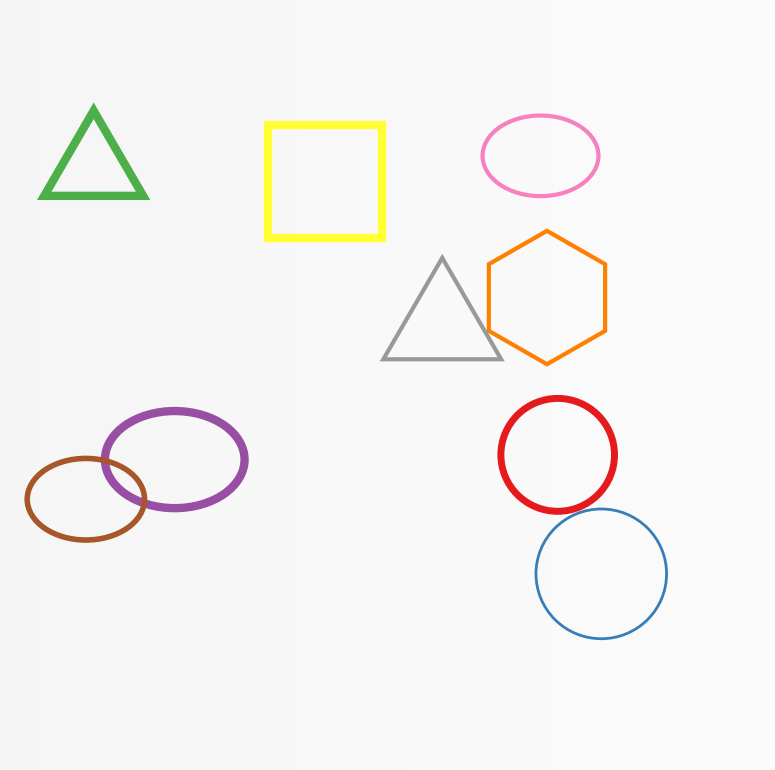[{"shape": "circle", "thickness": 2.5, "radius": 0.37, "center": [0.72, 0.409]}, {"shape": "circle", "thickness": 1, "radius": 0.42, "center": [0.776, 0.255]}, {"shape": "triangle", "thickness": 3, "radius": 0.37, "center": [0.121, 0.783]}, {"shape": "oval", "thickness": 3, "radius": 0.45, "center": [0.225, 0.403]}, {"shape": "hexagon", "thickness": 1.5, "radius": 0.43, "center": [0.706, 0.614]}, {"shape": "square", "thickness": 3, "radius": 0.37, "center": [0.42, 0.764]}, {"shape": "oval", "thickness": 2, "radius": 0.38, "center": [0.111, 0.352]}, {"shape": "oval", "thickness": 1.5, "radius": 0.37, "center": [0.697, 0.798]}, {"shape": "triangle", "thickness": 1.5, "radius": 0.44, "center": [0.571, 0.577]}]